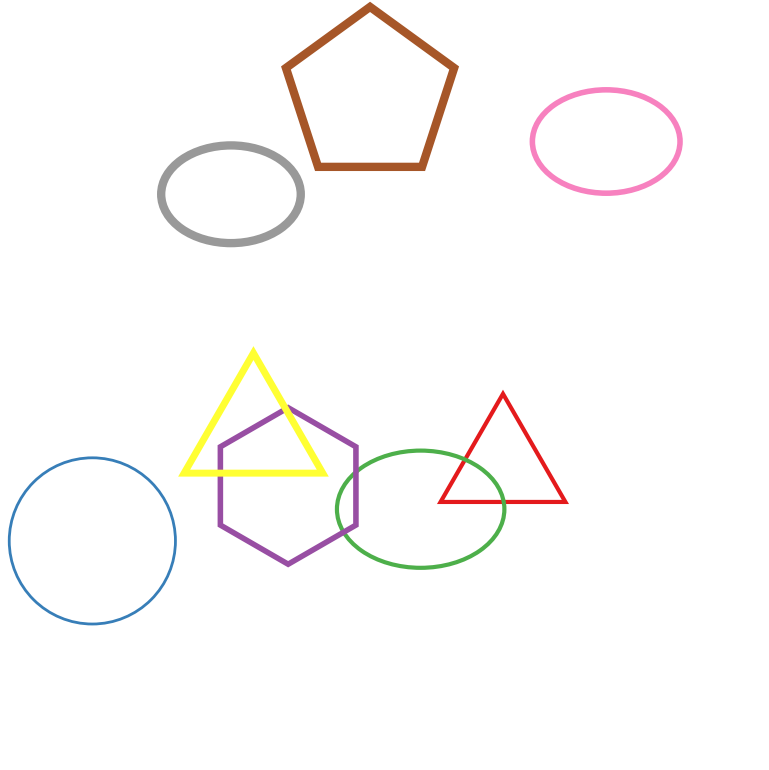[{"shape": "triangle", "thickness": 1.5, "radius": 0.47, "center": [0.653, 0.395]}, {"shape": "circle", "thickness": 1, "radius": 0.54, "center": [0.12, 0.298]}, {"shape": "oval", "thickness": 1.5, "radius": 0.54, "center": [0.546, 0.339]}, {"shape": "hexagon", "thickness": 2, "radius": 0.51, "center": [0.374, 0.369]}, {"shape": "triangle", "thickness": 2.5, "radius": 0.52, "center": [0.329, 0.437]}, {"shape": "pentagon", "thickness": 3, "radius": 0.57, "center": [0.481, 0.876]}, {"shape": "oval", "thickness": 2, "radius": 0.48, "center": [0.787, 0.816]}, {"shape": "oval", "thickness": 3, "radius": 0.45, "center": [0.3, 0.748]}]